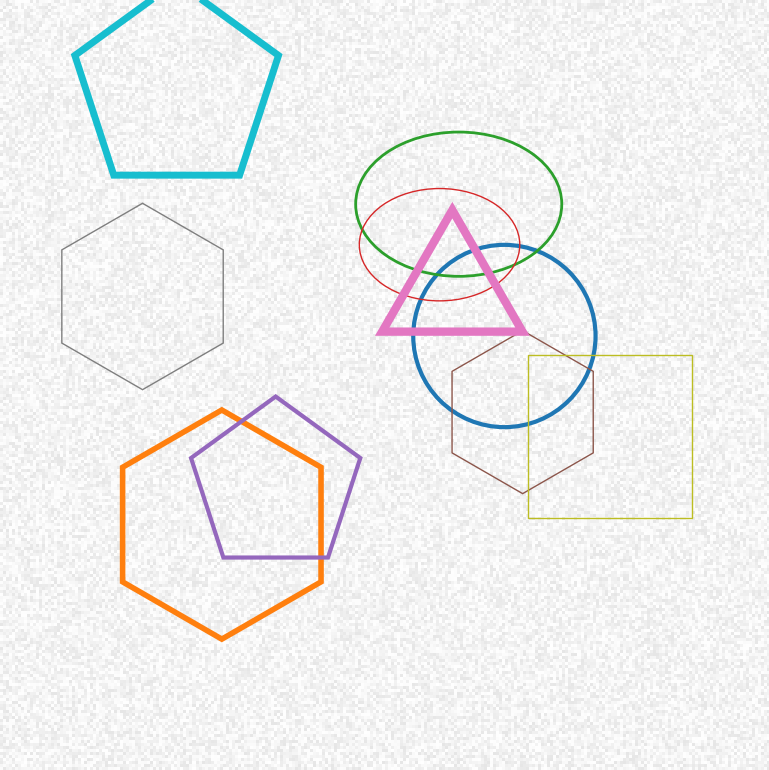[{"shape": "circle", "thickness": 1.5, "radius": 0.59, "center": [0.655, 0.564]}, {"shape": "hexagon", "thickness": 2, "radius": 0.74, "center": [0.288, 0.319]}, {"shape": "oval", "thickness": 1, "radius": 0.67, "center": [0.596, 0.735]}, {"shape": "oval", "thickness": 0.5, "radius": 0.52, "center": [0.571, 0.682]}, {"shape": "pentagon", "thickness": 1.5, "radius": 0.58, "center": [0.358, 0.369]}, {"shape": "hexagon", "thickness": 0.5, "radius": 0.53, "center": [0.679, 0.465]}, {"shape": "triangle", "thickness": 3, "radius": 0.53, "center": [0.587, 0.622]}, {"shape": "hexagon", "thickness": 0.5, "radius": 0.61, "center": [0.185, 0.615]}, {"shape": "square", "thickness": 0.5, "radius": 0.53, "center": [0.792, 0.433]}, {"shape": "pentagon", "thickness": 2.5, "radius": 0.7, "center": [0.229, 0.885]}]